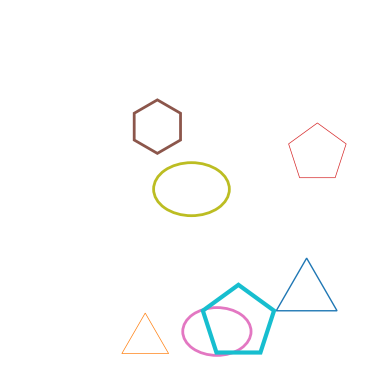[{"shape": "triangle", "thickness": 1, "radius": 0.46, "center": [0.796, 0.238]}, {"shape": "triangle", "thickness": 0.5, "radius": 0.35, "center": [0.377, 0.117]}, {"shape": "pentagon", "thickness": 0.5, "radius": 0.39, "center": [0.824, 0.602]}, {"shape": "hexagon", "thickness": 2, "radius": 0.35, "center": [0.409, 0.671]}, {"shape": "oval", "thickness": 2, "radius": 0.44, "center": [0.563, 0.139]}, {"shape": "oval", "thickness": 2, "radius": 0.49, "center": [0.497, 0.509]}, {"shape": "pentagon", "thickness": 3, "radius": 0.49, "center": [0.619, 0.163]}]